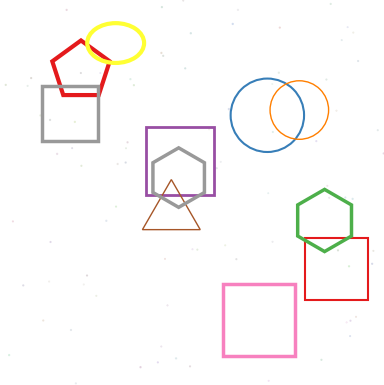[{"shape": "square", "thickness": 1.5, "radius": 0.41, "center": [0.873, 0.301]}, {"shape": "pentagon", "thickness": 3, "radius": 0.39, "center": [0.21, 0.816]}, {"shape": "circle", "thickness": 1.5, "radius": 0.48, "center": [0.694, 0.701]}, {"shape": "hexagon", "thickness": 2.5, "radius": 0.4, "center": [0.843, 0.427]}, {"shape": "square", "thickness": 2, "radius": 0.44, "center": [0.467, 0.582]}, {"shape": "circle", "thickness": 1, "radius": 0.38, "center": [0.777, 0.714]}, {"shape": "oval", "thickness": 3, "radius": 0.37, "center": [0.3, 0.888]}, {"shape": "triangle", "thickness": 1, "radius": 0.43, "center": [0.445, 0.447]}, {"shape": "square", "thickness": 2.5, "radius": 0.47, "center": [0.673, 0.169]}, {"shape": "hexagon", "thickness": 2.5, "radius": 0.39, "center": [0.464, 0.539]}, {"shape": "square", "thickness": 2.5, "radius": 0.36, "center": [0.182, 0.705]}]